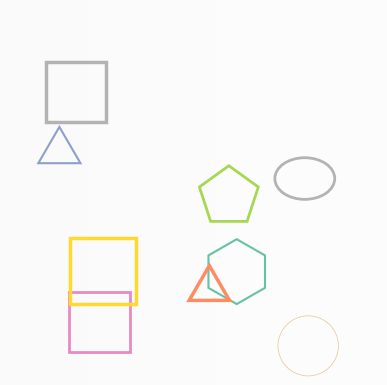[{"shape": "hexagon", "thickness": 1.5, "radius": 0.42, "center": [0.611, 0.294]}, {"shape": "triangle", "thickness": 2.5, "radius": 0.3, "center": [0.54, 0.25]}, {"shape": "triangle", "thickness": 1.5, "radius": 0.31, "center": [0.153, 0.607]}, {"shape": "square", "thickness": 2, "radius": 0.39, "center": [0.258, 0.164]}, {"shape": "pentagon", "thickness": 2, "radius": 0.4, "center": [0.591, 0.49]}, {"shape": "square", "thickness": 2.5, "radius": 0.42, "center": [0.265, 0.296]}, {"shape": "circle", "thickness": 0.5, "radius": 0.39, "center": [0.795, 0.102]}, {"shape": "square", "thickness": 2.5, "radius": 0.39, "center": [0.196, 0.762]}, {"shape": "oval", "thickness": 2, "radius": 0.39, "center": [0.787, 0.536]}]